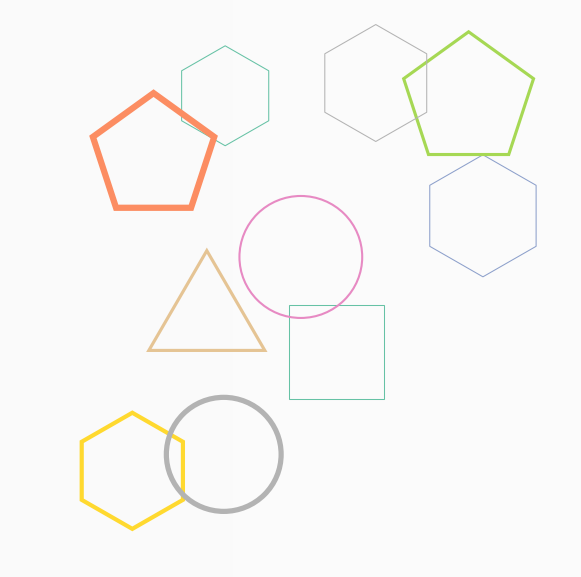[{"shape": "square", "thickness": 0.5, "radius": 0.41, "center": [0.579, 0.39]}, {"shape": "hexagon", "thickness": 0.5, "radius": 0.43, "center": [0.387, 0.833]}, {"shape": "pentagon", "thickness": 3, "radius": 0.55, "center": [0.264, 0.728]}, {"shape": "hexagon", "thickness": 0.5, "radius": 0.53, "center": [0.831, 0.625]}, {"shape": "circle", "thickness": 1, "radius": 0.53, "center": [0.518, 0.554]}, {"shape": "pentagon", "thickness": 1.5, "radius": 0.59, "center": [0.806, 0.827]}, {"shape": "hexagon", "thickness": 2, "radius": 0.5, "center": [0.228, 0.184]}, {"shape": "triangle", "thickness": 1.5, "radius": 0.58, "center": [0.356, 0.45]}, {"shape": "hexagon", "thickness": 0.5, "radius": 0.51, "center": [0.646, 0.855]}, {"shape": "circle", "thickness": 2.5, "radius": 0.49, "center": [0.385, 0.212]}]